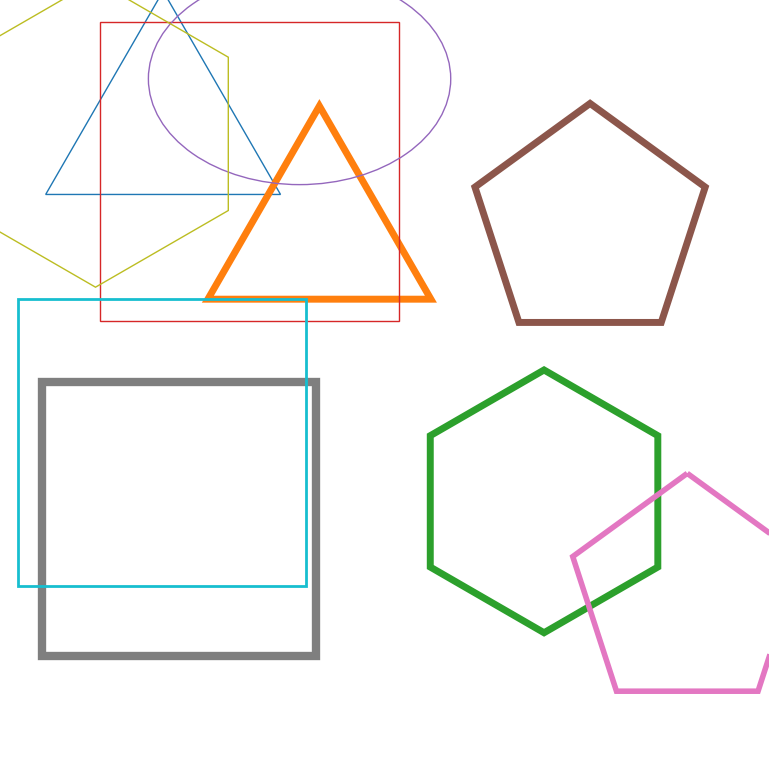[{"shape": "triangle", "thickness": 0.5, "radius": 0.88, "center": [0.212, 0.835]}, {"shape": "triangle", "thickness": 2.5, "radius": 0.84, "center": [0.415, 0.695]}, {"shape": "hexagon", "thickness": 2.5, "radius": 0.85, "center": [0.707, 0.349]}, {"shape": "square", "thickness": 0.5, "radius": 0.97, "center": [0.325, 0.778]}, {"shape": "oval", "thickness": 0.5, "radius": 0.98, "center": [0.389, 0.898]}, {"shape": "pentagon", "thickness": 2.5, "radius": 0.79, "center": [0.766, 0.708]}, {"shape": "pentagon", "thickness": 2, "radius": 0.78, "center": [0.893, 0.229]}, {"shape": "square", "thickness": 3, "radius": 0.89, "center": [0.233, 0.326]}, {"shape": "hexagon", "thickness": 0.5, "radius": 1.0, "center": [0.124, 0.826]}, {"shape": "square", "thickness": 1, "radius": 0.93, "center": [0.21, 0.425]}]